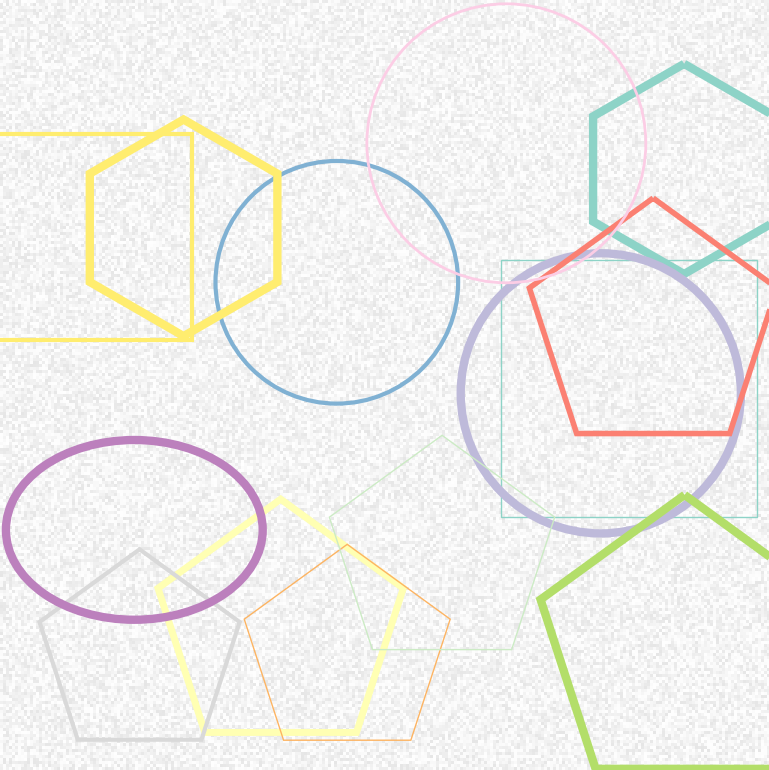[{"shape": "hexagon", "thickness": 3, "radius": 0.68, "center": [0.888, 0.781]}, {"shape": "square", "thickness": 0.5, "radius": 0.83, "center": [0.817, 0.496]}, {"shape": "pentagon", "thickness": 2.5, "radius": 0.84, "center": [0.365, 0.184]}, {"shape": "circle", "thickness": 3, "radius": 0.91, "center": [0.78, 0.489]}, {"shape": "pentagon", "thickness": 2, "radius": 0.85, "center": [0.848, 0.574]}, {"shape": "circle", "thickness": 1.5, "radius": 0.79, "center": [0.437, 0.633]}, {"shape": "pentagon", "thickness": 0.5, "radius": 0.7, "center": [0.451, 0.152]}, {"shape": "pentagon", "thickness": 3, "radius": 0.98, "center": [0.889, 0.161]}, {"shape": "circle", "thickness": 1, "radius": 0.91, "center": [0.658, 0.814]}, {"shape": "pentagon", "thickness": 1.5, "radius": 0.68, "center": [0.181, 0.15]}, {"shape": "oval", "thickness": 3, "radius": 0.83, "center": [0.174, 0.312]}, {"shape": "pentagon", "thickness": 0.5, "radius": 0.77, "center": [0.574, 0.281]}, {"shape": "square", "thickness": 1.5, "radius": 0.67, "center": [0.116, 0.692]}, {"shape": "hexagon", "thickness": 3, "radius": 0.7, "center": [0.238, 0.704]}]